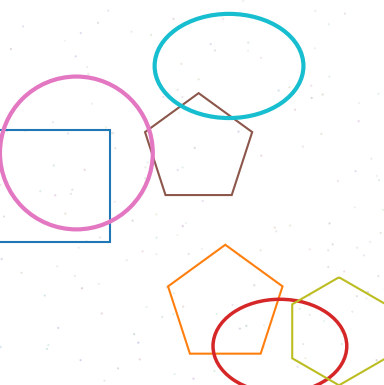[{"shape": "square", "thickness": 1.5, "radius": 0.73, "center": [0.141, 0.517]}, {"shape": "pentagon", "thickness": 1.5, "radius": 0.78, "center": [0.585, 0.208]}, {"shape": "oval", "thickness": 2.5, "radius": 0.87, "center": [0.727, 0.101]}, {"shape": "pentagon", "thickness": 1.5, "radius": 0.73, "center": [0.516, 0.612]}, {"shape": "circle", "thickness": 3, "radius": 0.99, "center": [0.198, 0.603]}, {"shape": "hexagon", "thickness": 1.5, "radius": 0.7, "center": [0.881, 0.14]}, {"shape": "oval", "thickness": 3, "radius": 0.97, "center": [0.595, 0.829]}]